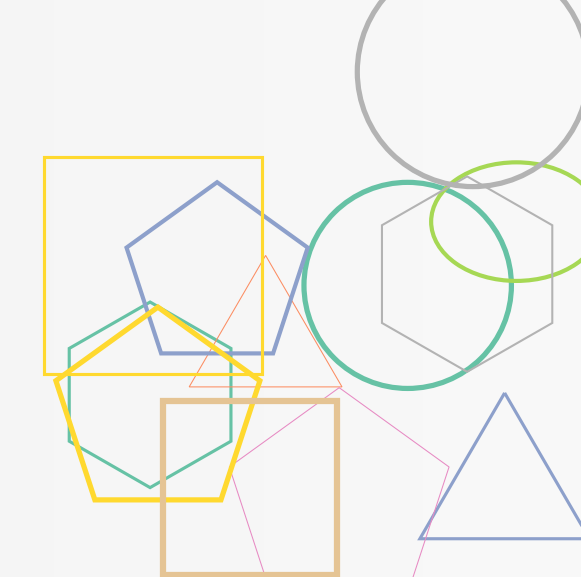[{"shape": "circle", "thickness": 2.5, "radius": 0.89, "center": [0.701, 0.505]}, {"shape": "hexagon", "thickness": 1.5, "radius": 0.8, "center": [0.258, 0.315]}, {"shape": "triangle", "thickness": 0.5, "radius": 0.76, "center": [0.457, 0.405]}, {"shape": "pentagon", "thickness": 2, "radius": 0.82, "center": [0.374, 0.52]}, {"shape": "triangle", "thickness": 1.5, "radius": 0.84, "center": [0.868, 0.15]}, {"shape": "pentagon", "thickness": 0.5, "radius": 0.99, "center": [0.584, 0.129]}, {"shape": "oval", "thickness": 2, "radius": 0.73, "center": [0.888, 0.615]}, {"shape": "square", "thickness": 1.5, "radius": 0.94, "center": [0.263, 0.539]}, {"shape": "pentagon", "thickness": 2.5, "radius": 0.92, "center": [0.272, 0.283]}, {"shape": "square", "thickness": 3, "radius": 0.75, "center": [0.43, 0.154]}, {"shape": "circle", "thickness": 2.5, "radius": 0.99, "center": [0.814, 0.875]}, {"shape": "hexagon", "thickness": 1, "radius": 0.85, "center": [0.804, 0.524]}]